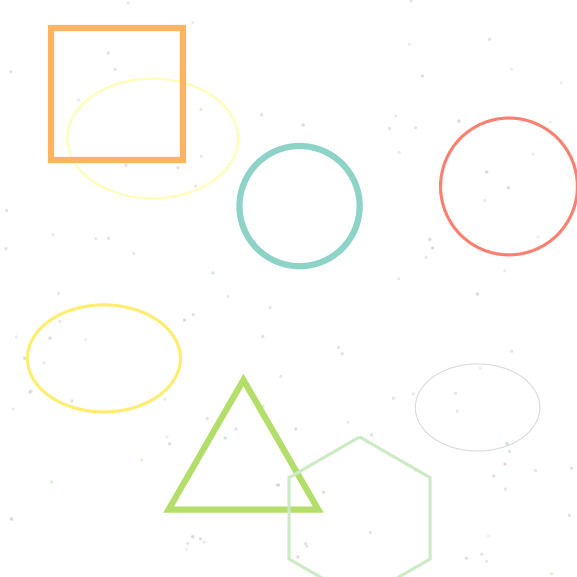[{"shape": "circle", "thickness": 3, "radius": 0.52, "center": [0.519, 0.642]}, {"shape": "oval", "thickness": 1, "radius": 0.74, "center": [0.264, 0.759]}, {"shape": "circle", "thickness": 1.5, "radius": 0.59, "center": [0.881, 0.676]}, {"shape": "square", "thickness": 3, "radius": 0.57, "center": [0.202, 0.836]}, {"shape": "triangle", "thickness": 3, "radius": 0.75, "center": [0.422, 0.192]}, {"shape": "oval", "thickness": 0.5, "radius": 0.54, "center": [0.827, 0.294]}, {"shape": "hexagon", "thickness": 1.5, "radius": 0.7, "center": [0.623, 0.102]}, {"shape": "oval", "thickness": 1.5, "radius": 0.66, "center": [0.18, 0.378]}]